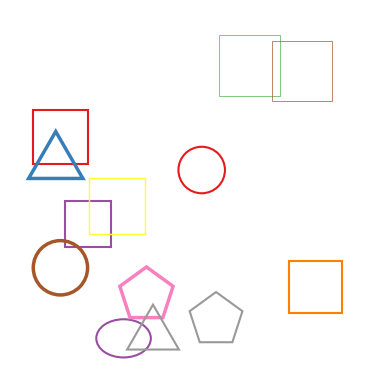[{"shape": "circle", "thickness": 1.5, "radius": 0.3, "center": [0.524, 0.558]}, {"shape": "square", "thickness": 1.5, "radius": 0.35, "center": [0.157, 0.644]}, {"shape": "triangle", "thickness": 2.5, "radius": 0.41, "center": [0.145, 0.577]}, {"shape": "square", "thickness": 0.5, "radius": 0.4, "center": [0.649, 0.831]}, {"shape": "square", "thickness": 1.5, "radius": 0.3, "center": [0.228, 0.419]}, {"shape": "oval", "thickness": 1.5, "radius": 0.35, "center": [0.321, 0.121]}, {"shape": "square", "thickness": 1.5, "radius": 0.34, "center": [0.82, 0.254]}, {"shape": "square", "thickness": 1, "radius": 0.36, "center": [0.305, 0.464]}, {"shape": "circle", "thickness": 2.5, "radius": 0.35, "center": [0.157, 0.304]}, {"shape": "square", "thickness": 0.5, "radius": 0.39, "center": [0.785, 0.816]}, {"shape": "pentagon", "thickness": 2.5, "radius": 0.36, "center": [0.38, 0.234]}, {"shape": "pentagon", "thickness": 1.5, "radius": 0.36, "center": [0.561, 0.169]}, {"shape": "triangle", "thickness": 1.5, "radius": 0.39, "center": [0.397, 0.131]}]